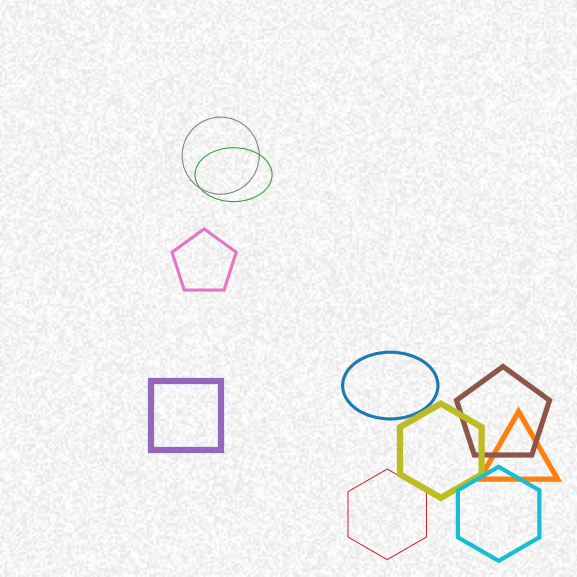[{"shape": "oval", "thickness": 1.5, "radius": 0.41, "center": [0.676, 0.331]}, {"shape": "triangle", "thickness": 2.5, "radius": 0.39, "center": [0.898, 0.208]}, {"shape": "oval", "thickness": 0.5, "radius": 0.33, "center": [0.404, 0.697]}, {"shape": "hexagon", "thickness": 0.5, "radius": 0.39, "center": [0.671, 0.109]}, {"shape": "square", "thickness": 3, "radius": 0.3, "center": [0.322, 0.279]}, {"shape": "pentagon", "thickness": 2.5, "radius": 0.42, "center": [0.871, 0.28]}, {"shape": "pentagon", "thickness": 1.5, "radius": 0.29, "center": [0.353, 0.544]}, {"shape": "circle", "thickness": 0.5, "radius": 0.33, "center": [0.382, 0.73]}, {"shape": "hexagon", "thickness": 3, "radius": 0.41, "center": [0.763, 0.219]}, {"shape": "hexagon", "thickness": 2, "radius": 0.41, "center": [0.863, 0.109]}]